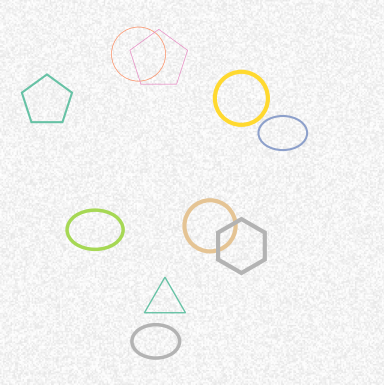[{"shape": "triangle", "thickness": 1, "radius": 0.31, "center": [0.428, 0.218]}, {"shape": "pentagon", "thickness": 1.5, "radius": 0.34, "center": [0.122, 0.738]}, {"shape": "circle", "thickness": 0.5, "radius": 0.35, "center": [0.36, 0.859]}, {"shape": "oval", "thickness": 1.5, "radius": 0.32, "center": [0.735, 0.654]}, {"shape": "pentagon", "thickness": 0.5, "radius": 0.39, "center": [0.412, 0.845]}, {"shape": "oval", "thickness": 2.5, "radius": 0.36, "center": [0.247, 0.403]}, {"shape": "circle", "thickness": 3, "radius": 0.34, "center": [0.627, 0.745]}, {"shape": "circle", "thickness": 3, "radius": 0.33, "center": [0.546, 0.413]}, {"shape": "hexagon", "thickness": 3, "radius": 0.35, "center": [0.627, 0.361]}, {"shape": "oval", "thickness": 2.5, "radius": 0.31, "center": [0.405, 0.113]}]